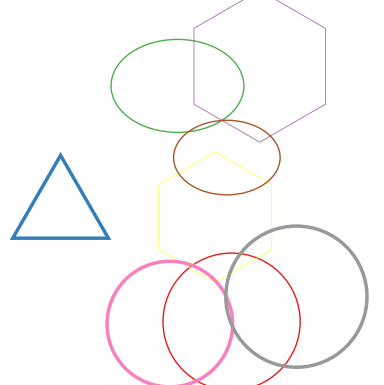[{"shape": "circle", "thickness": 1, "radius": 0.89, "center": [0.602, 0.164]}, {"shape": "triangle", "thickness": 2.5, "radius": 0.72, "center": [0.157, 0.453]}, {"shape": "oval", "thickness": 1, "radius": 0.86, "center": [0.461, 0.777]}, {"shape": "hexagon", "thickness": 0.5, "radius": 0.99, "center": [0.675, 0.828]}, {"shape": "hexagon", "thickness": 0.5, "radius": 0.85, "center": [0.559, 0.436]}, {"shape": "oval", "thickness": 1, "radius": 0.69, "center": [0.589, 0.591]}, {"shape": "circle", "thickness": 2.5, "radius": 0.82, "center": [0.441, 0.158]}, {"shape": "circle", "thickness": 2.5, "radius": 0.92, "center": [0.77, 0.229]}]